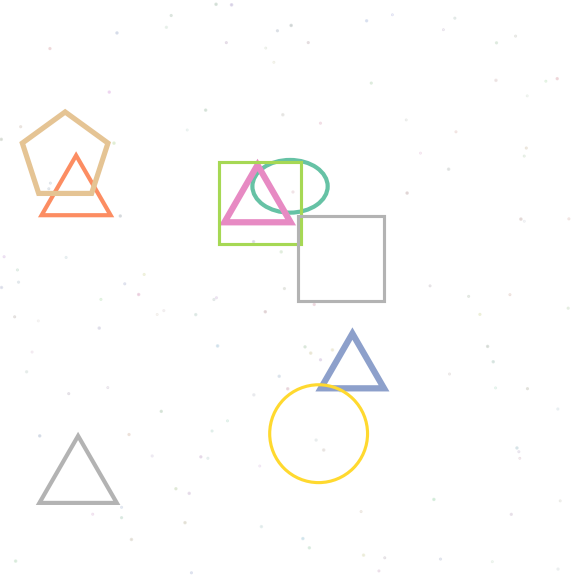[{"shape": "oval", "thickness": 2, "radius": 0.33, "center": [0.502, 0.677]}, {"shape": "triangle", "thickness": 2, "radius": 0.35, "center": [0.132, 0.661]}, {"shape": "triangle", "thickness": 3, "radius": 0.32, "center": [0.61, 0.358]}, {"shape": "triangle", "thickness": 3, "radius": 0.33, "center": [0.446, 0.647]}, {"shape": "square", "thickness": 1.5, "radius": 0.35, "center": [0.45, 0.648]}, {"shape": "circle", "thickness": 1.5, "radius": 0.42, "center": [0.552, 0.248]}, {"shape": "pentagon", "thickness": 2.5, "radius": 0.39, "center": [0.113, 0.727]}, {"shape": "triangle", "thickness": 2, "radius": 0.39, "center": [0.135, 0.167]}, {"shape": "square", "thickness": 1.5, "radius": 0.37, "center": [0.59, 0.551]}]